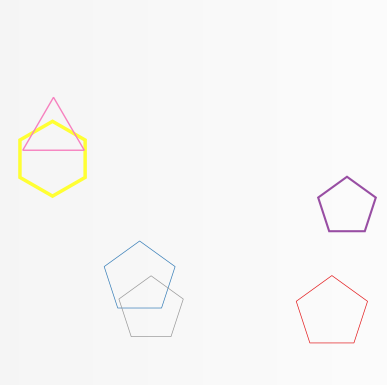[{"shape": "pentagon", "thickness": 0.5, "radius": 0.48, "center": [0.857, 0.188]}, {"shape": "pentagon", "thickness": 0.5, "radius": 0.48, "center": [0.36, 0.278]}, {"shape": "pentagon", "thickness": 1.5, "radius": 0.39, "center": [0.895, 0.463]}, {"shape": "hexagon", "thickness": 2.5, "radius": 0.49, "center": [0.136, 0.588]}, {"shape": "triangle", "thickness": 1, "radius": 0.46, "center": [0.138, 0.656]}, {"shape": "pentagon", "thickness": 0.5, "radius": 0.44, "center": [0.39, 0.196]}]